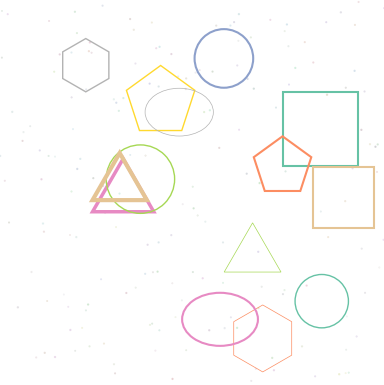[{"shape": "square", "thickness": 1.5, "radius": 0.48, "center": [0.833, 0.665]}, {"shape": "circle", "thickness": 1, "radius": 0.35, "center": [0.836, 0.218]}, {"shape": "hexagon", "thickness": 0.5, "radius": 0.43, "center": [0.682, 0.121]}, {"shape": "pentagon", "thickness": 1.5, "radius": 0.39, "center": [0.734, 0.567]}, {"shape": "circle", "thickness": 1.5, "radius": 0.38, "center": [0.582, 0.848]}, {"shape": "triangle", "thickness": 2.5, "radius": 0.46, "center": [0.32, 0.496]}, {"shape": "oval", "thickness": 1.5, "radius": 0.49, "center": [0.572, 0.171]}, {"shape": "circle", "thickness": 1, "radius": 0.44, "center": [0.365, 0.535]}, {"shape": "triangle", "thickness": 0.5, "radius": 0.43, "center": [0.656, 0.336]}, {"shape": "pentagon", "thickness": 1, "radius": 0.47, "center": [0.417, 0.737]}, {"shape": "square", "thickness": 1.5, "radius": 0.4, "center": [0.892, 0.486]}, {"shape": "triangle", "thickness": 3, "radius": 0.41, "center": [0.311, 0.521]}, {"shape": "hexagon", "thickness": 1, "radius": 0.35, "center": [0.223, 0.831]}, {"shape": "oval", "thickness": 0.5, "radius": 0.44, "center": [0.466, 0.709]}]